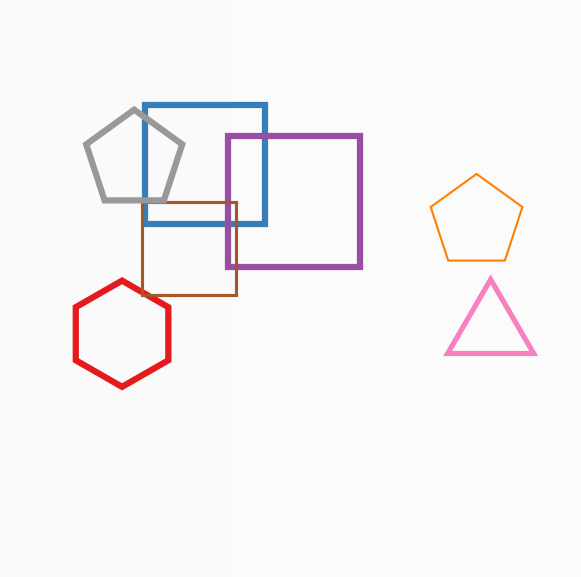[{"shape": "hexagon", "thickness": 3, "radius": 0.46, "center": [0.21, 0.421]}, {"shape": "square", "thickness": 3, "radius": 0.52, "center": [0.353, 0.714]}, {"shape": "square", "thickness": 3, "radius": 0.57, "center": [0.505, 0.65]}, {"shape": "pentagon", "thickness": 1, "radius": 0.41, "center": [0.82, 0.615]}, {"shape": "square", "thickness": 1.5, "radius": 0.4, "center": [0.325, 0.569]}, {"shape": "triangle", "thickness": 2.5, "radius": 0.43, "center": [0.844, 0.43]}, {"shape": "pentagon", "thickness": 3, "radius": 0.43, "center": [0.231, 0.722]}]